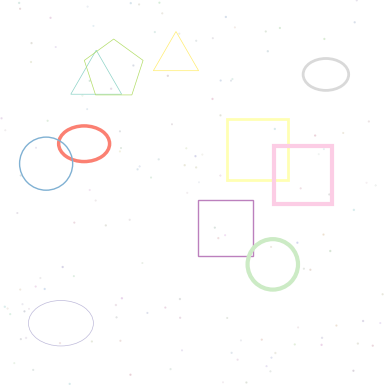[{"shape": "triangle", "thickness": 0.5, "radius": 0.38, "center": [0.25, 0.793]}, {"shape": "square", "thickness": 2, "radius": 0.4, "center": [0.668, 0.611]}, {"shape": "oval", "thickness": 0.5, "radius": 0.42, "center": [0.158, 0.16]}, {"shape": "oval", "thickness": 2.5, "radius": 0.33, "center": [0.219, 0.627]}, {"shape": "circle", "thickness": 1, "radius": 0.34, "center": [0.12, 0.575]}, {"shape": "pentagon", "thickness": 0.5, "radius": 0.4, "center": [0.295, 0.818]}, {"shape": "square", "thickness": 3, "radius": 0.37, "center": [0.786, 0.545]}, {"shape": "oval", "thickness": 2, "radius": 0.3, "center": [0.846, 0.807]}, {"shape": "square", "thickness": 1, "radius": 0.36, "center": [0.585, 0.408]}, {"shape": "circle", "thickness": 3, "radius": 0.33, "center": [0.709, 0.313]}, {"shape": "triangle", "thickness": 0.5, "radius": 0.34, "center": [0.457, 0.85]}]